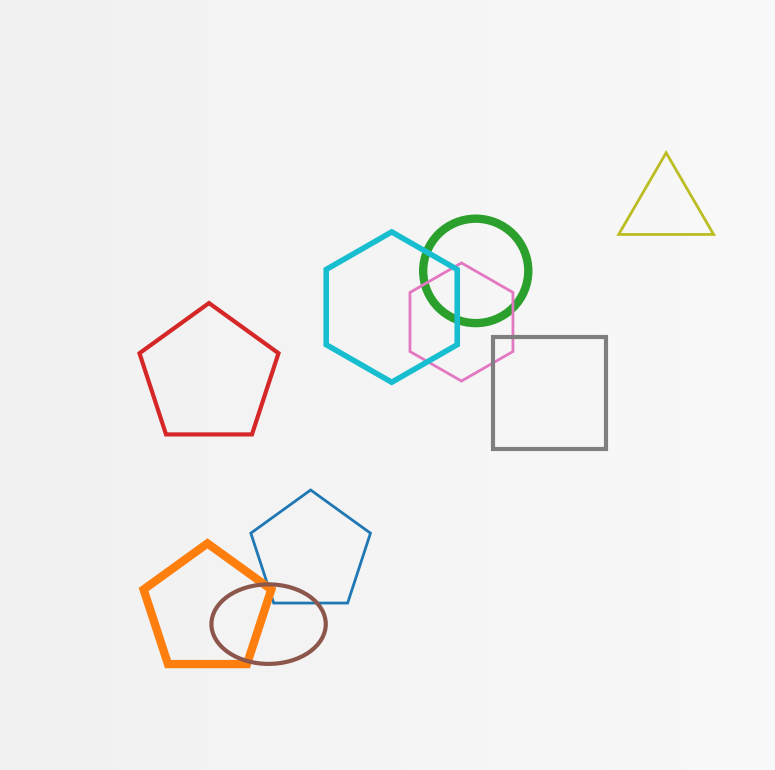[{"shape": "pentagon", "thickness": 1, "radius": 0.41, "center": [0.401, 0.282]}, {"shape": "pentagon", "thickness": 3, "radius": 0.43, "center": [0.268, 0.208]}, {"shape": "circle", "thickness": 3, "radius": 0.34, "center": [0.614, 0.648]}, {"shape": "pentagon", "thickness": 1.5, "radius": 0.47, "center": [0.27, 0.512]}, {"shape": "oval", "thickness": 1.5, "radius": 0.37, "center": [0.347, 0.189]}, {"shape": "hexagon", "thickness": 1, "radius": 0.38, "center": [0.595, 0.582]}, {"shape": "square", "thickness": 1.5, "radius": 0.36, "center": [0.709, 0.49]}, {"shape": "triangle", "thickness": 1, "radius": 0.35, "center": [0.86, 0.731]}, {"shape": "hexagon", "thickness": 2, "radius": 0.49, "center": [0.505, 0.601]}]